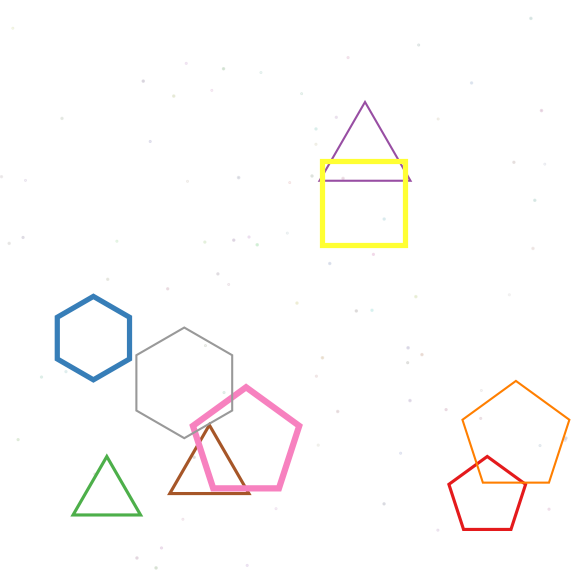[{"shape": "pentagon", "thickness": 1.5, "radius": 0.35, "center": [0.844, 0.139]}, {"shape": "hexagon", "thickness": 2.5, "radius": 0.36, "center": [0.162, 0.414]}, {"shape": "triangle", "thickness": 1.5, "radius": 0.34, "center": [0.185, 0.141]}, {"shape": "triangle", "thickness": 1, "radius": 0.45, "center": [0.632, 0.732]}, {"shape": "pentagon", "thickness": 1, "radius": 0.49, "center": [0.893, 0.242]}, {"shape": "square", "thickness": 2.5, "radius": 0.36, "center": [0.63, 0.647]}, {"shape": "triangle", "thickness": 1.5, "radius": 0.4, "center": [0.362, 0.184]}, {"shape": "pentagon", "thickness": 3, "radius": 0.48, "center": [0.426, 0.232]}, {"shape": "hexagon", "thickness": 1, "radius": 0.48, "center": [0.319, 0.336]}]